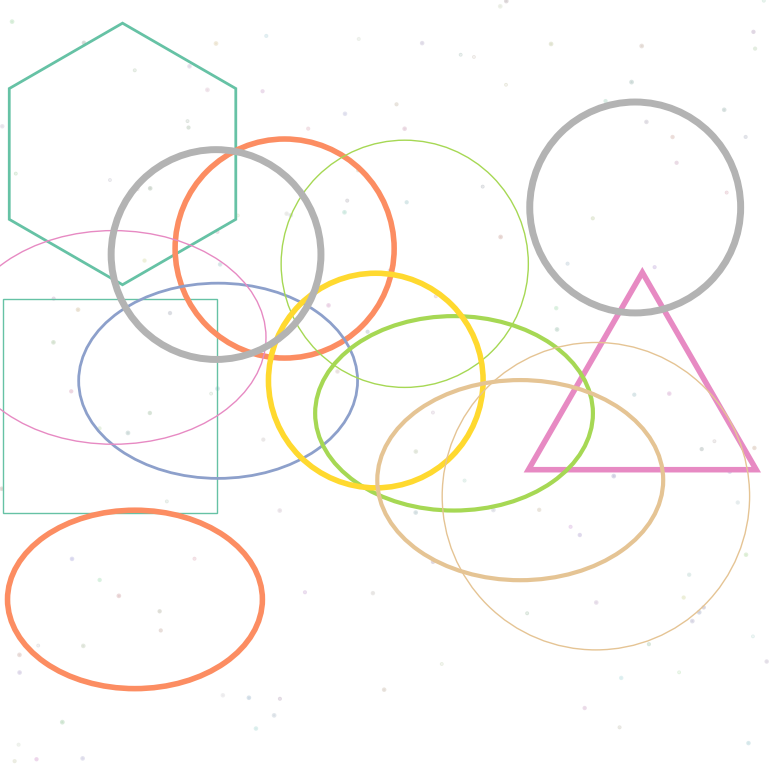[{"shape": "square", "thickness": 0.5, "radius": 0.69, "center": [0.143, 0.473]}, {"shape": "hexagon", "thickness": 1, "radius": 0.85, "center": [0.159, 0.8]}, {"shape": "oval", "thickness": 2, "radius": 0.83, "center": [0.175, 0.222]}, {"shape": "circle", "thickness": 2, "radius": 0.71, "center": [0.37, 0.677]}, {"shape": "oval", "thickness": 1, "radius": 0.91, "center": [0.283, 0.505]}, {"shape": "oval", "thickness": 0.5, "radius": 0.99, "center": [0.147, 0.562]}, {"shape": "triangle", "thickness": 2, "radius": 0.85, "center": [0.834, 0.475]}, {"shape": "circle", "thickness": 0.5, "radius": 0.8, "center": [0.526, 0.657]}, {"shape": "oval", "thickness": 1.5, "radius": 0.9, "center": [0.59, 0.463]}, {"shape": "circle", "thickness": 2, "radius": 0.7, "center": [0.488, 0.506]}, {"shape": "oval", "thickness": 1.5, "radius": 0.93, "center": [0.676, 0.376]}, {"shape": "circle", "thickness": 0.5, "radius": 1.0, "center": [0.774, 0.356]}, {"shape": "circle", "thickness": 2.5, "radius": 0.68, "center": [0.281, 0.669]}, {"shape": "circle", "thickness": 2.5, "radius": 0.68, "center": [0.825, 0.731]}]